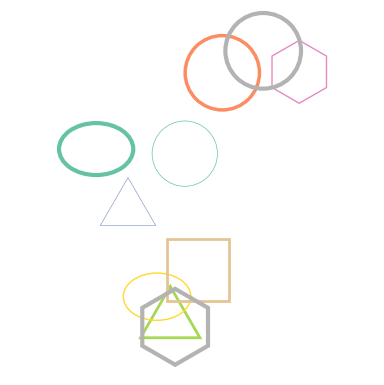[{"shape": "oval", "thickness": 3, "radius": 0.48, "center": [0.25, 0.613]}, {"shape": "circle", "thickness": 0.5, "radius": 0.42, "center": [0.48, 0.601]}, {"shape": "circle", "thickness": 2.5, "radius": 0.48, "center": [0.577, 0.811]}, {"shape": "triangle", "thickness": 0.5, "radius": 0.42, "center": [0.332, 0.456]}, {"shape": "hexagon", "thickness": 1, "radius": 0.41, "center": [0.777, 0.813]}, {"shape": "triangle", "thickness": 2, "radius": 0.44, "center": [0.442, 0.167]}, {"shape": "oval", "thickness": 1, "radius": 0.44, "center": [0.408, 0.229]}, {"shape": "square", "thickness": 2, "radius": 0.4, "center": [0.514, 0.299]}, {"shape": "circle", "thickness": 3, "radius": 0.49, "center": [0.684, 0.868]}, {"shape": "hexagon", "thickness": 3, "radius": 0.49, "center": [0.455, 0.151]}]